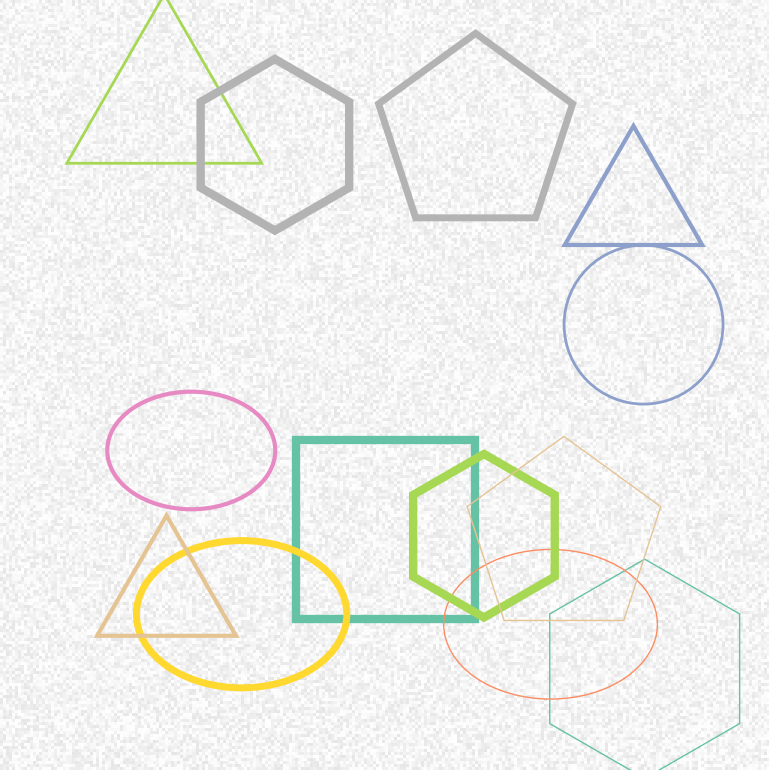[{"shape": "hexagon", "thickness": 0.5, "radius": 0.71, "center": [0.837, 0.131]}, {"shape": "square", "thickness": 3, "radius": 0.58, "center": [0.501, 0.312]}, {"shape": "oval", "thickness": 0.5, "radius": 0.69, "center": [0.715, 0.189]}, {"shape": "triangle", "thickness": 1.5, "radius": 0.52, "center": [0.823, 0.733]}, {"shape": "circle", "thickness": 1, "radius": 0.52, "center": [0.836, 0.578]}, {"shape": "oval", "thickness": 1.5, "radius": 0.55, "center": [0.248, 0.415]}, {"shape": "hexagon", "thickness": 3, "radius": 0.53, "center": [0.629, 0.304]}, {"shape": "triangle", "thickness": 1, "radius": 0.73, "center": [0.213, 0.861]}, {"shape": "oval", "thickness": 2.5, "radius": 0.68, "center": [0.314, 0.202]}, {"shape": "pentagon", "thickness": 0.5, "radius": 0.66, "center": [0.732, 0.301]}, {"shape": "triangle", "thickness": 1.5, "radius": 0.52, "center": [0.216, 0.226]}, {"shape": "pentagon", "thickness": 2.5, "radius": 0.66, "center": [0.618, 0.824]}, {"shape": "hexagon", "thickness": 3, "radius": 0.56, "center": [0.357, 0.812]}]